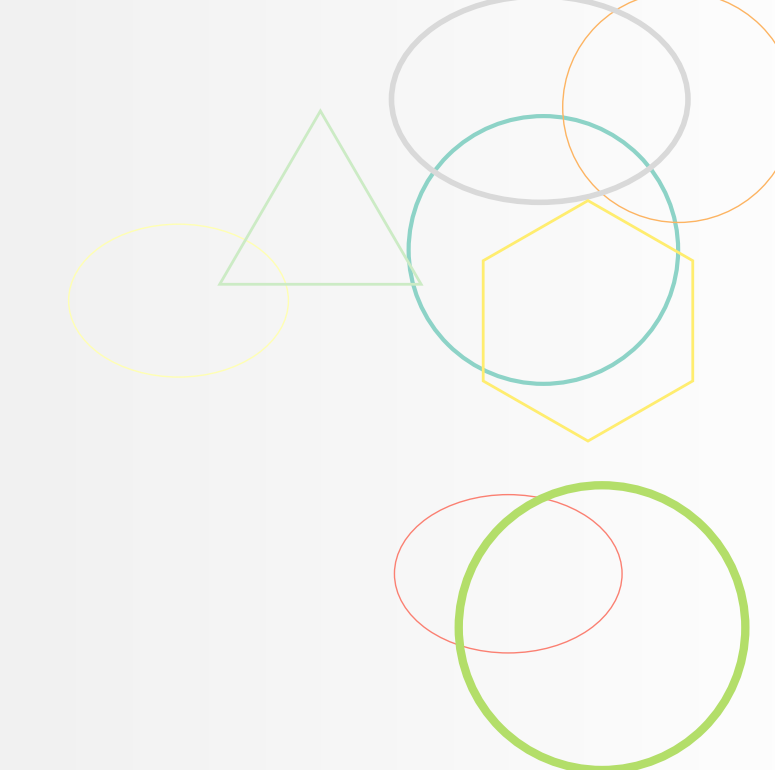[{"shape": "circle", "thickness": 1.5, "radius": 0.87, "center": [0.701, 0.675]}, {"shape": "oval", "thickness": 0.5, "radius": 0.71, "center": [0.23, 0.61]}, {"shape": "oval", "thickness": 0.5, "radius": 0.73, "center": [0.656, 0.255]}, {"shape": "circle", "thickness": 0.5, "radius": 0.75, "center": [0.876, 0.861]}, {"shape": "circle", "thickness": 3, "radius": 0.92, "center": [0.777, 0.185]}, {"shape": "oval", "thickness": 2, "radius": 0.96, "center": [0.696, 0.871]}, {"shape": "triangle", "thickness": 1, "radius": 0.75, "center": [0.413, 0.706]}, {"shape": "hexagon", "thickness": 1, "radius": 0.78, "center": [0.759, 0.583]}]